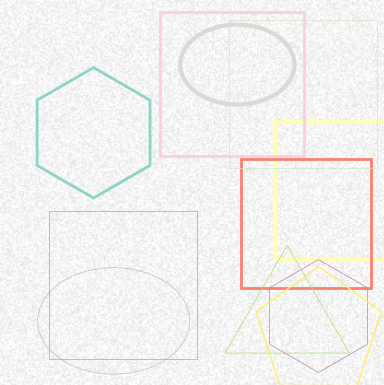[{"shape": "hexagon", "thickness": 2, "radius": 0.85, "center": [0.243, 0.655]}, {"shape": "square", "thickness": 3, "radius": 0.9, "center": [0.894, 0.505]}, {"shape": "oval", "thickness": 0.5, "radius": 0.99, "center": [0.295, 0.167]}, {"shape": "square", "thickness": 2, "radius": 0.84, "center": [0.795, 0.42]}, {"shape": "square", "thickness": 0.5, "radius": 0.96, "center": [0.319, 0.26]}, {"shape": "triangle", "thickness": 0.5, "radius": 0.93, "center": [0.746, 0.176]}, {"shape": "square", "thickness": 2, "radius": 0.94, "center": [0.603, 0.781]}, {"shape": "oval", "thickness": 3, "radius": 0.74, "center": [0.617, 0.832]}, {"shape": "hexagon", "thickness": 0.5, "radius": 0.73, "center": [0.827, 0.179]}, {"shape": "square", "thickness": 0.5, "radius": 0.96, "center": [0.787, 0.757]}, {"shape": "pentagon", "thickness": 1, "radius": 0.85, "center": [0.828, 0.137]}]